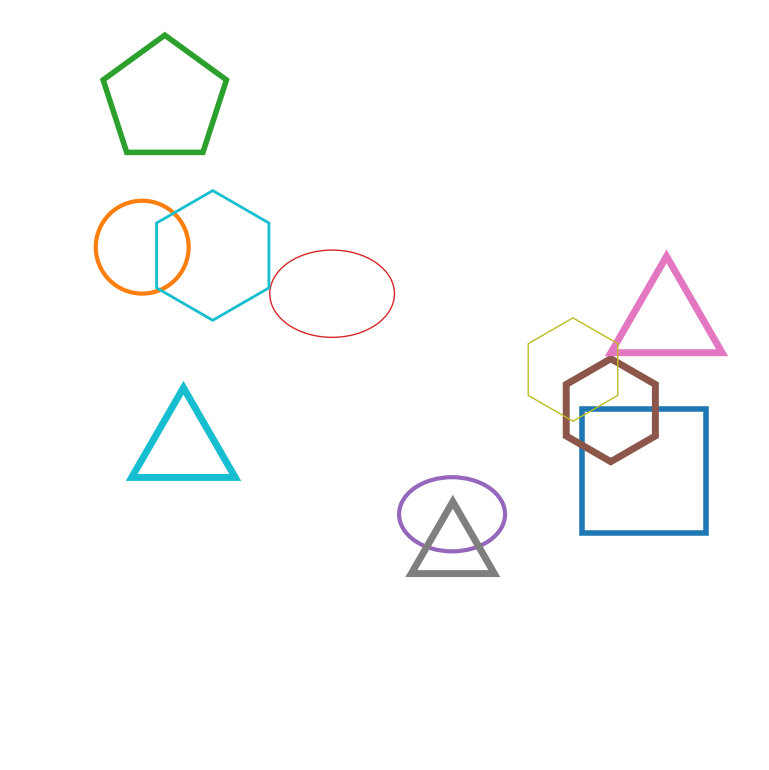[{"shape": "square", "thickness": 2, "radius": 0.4, "center": [0.836, 0.389]}, {"shape": "circle", "thickness": 1.5, "radius": 0.3, "center": [0.185, 0.679]}, {"shape": "pentagon", "thickness": 2, "radius": 0.42, "center": [0.214, 0.87]}, {"shape": "oval", "thickness": 0.5, "radius": 0.4, "center": [0.431, 0.619]}, {"shape": "oval", "thickness": 1.5, "radius": 0.34, "center": [0.587, 0.332]}, {"shape": "hexagon", "thickness": 2.5, "radius": 0.33, "center": [0.793, 0.467]}, {"shape": "triangle", "thickness": 2.5, "radius": 0.42, "center": [0.866, 0.584]}, {"shape": "triangle", "thickness": 2.5, "radius": 0.31, "center": [0.588, 0.286]}, {"shape": "hexagon", "thickness": 0.5, "radius": 0.34, "center": [0.744, 0.52]}, {"shape": "hexagon", "thickness": 1, "radius": 0.42, "center": [0.276, 0.668]}, {"shape": "triangle", "thickness": 2.5, "radius": 0.39, "center": [0.238, 0.419]}]